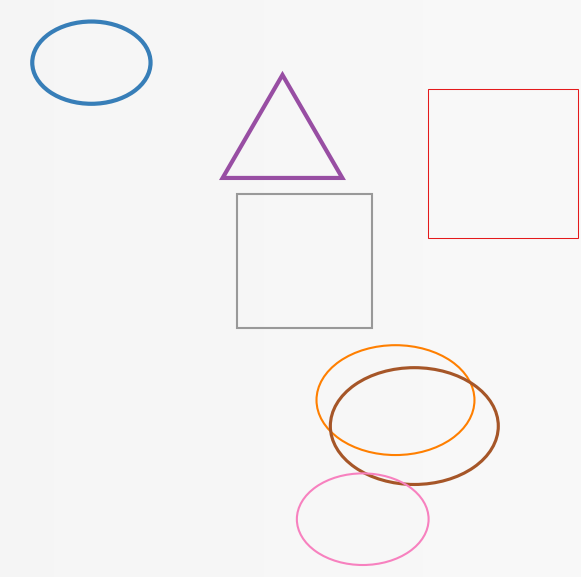[{"shape": "square", "thickness": 0.5, "radius": 0.65, "center": [0.866, 0.716]}, {"shape": "oval", "thickness": 2, "radius": 0.51, "center": [0.157, 0.891]}, {"shape": "triangle", "thickness": 2, "radius": 0.59, "center": [0.486, 0.75]}, {"shape": "oval", "thickness": 1, "radius": 0.68, "center": [0.68, 0.306]}, {"shape": "oval", "thickness": 1.5, "radius": 0.72, "center": [0.713, 0.261]}, {"shape": "oval", "thickness": 1, "radius": 0.57, "center": [0.624, 0.1]}, {"shape": "square", "thickness": 1, "radius": 0.58, "center": [0.525, 0.547]}]